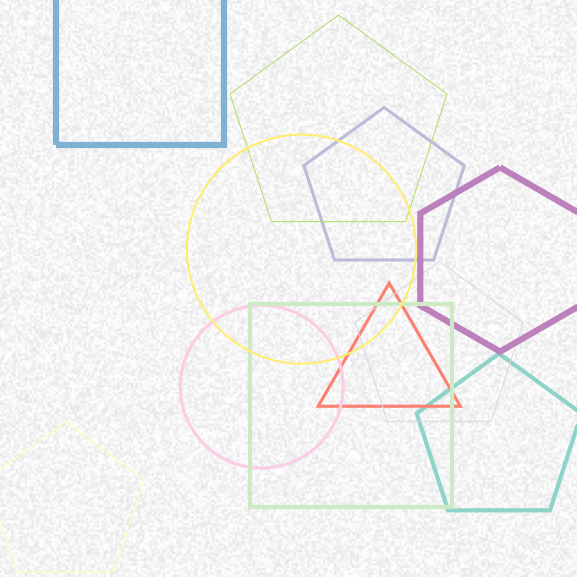[{"shape": "pentagon", "thickness": 2, "radius": 0.75, "center": [0.864, 0.237]}, {"shape": "pentagon", "thickness": 0.5, "radius": 0.72, "center": [0.113, 0.125]}, {"shape": "pentagon", "thickness": 1.5, "radius": 0.73, "center": [0.665, 0.667]}, {"shape": "triangle", "thickness": 1.5, "radius": 0.71, "center": [0.674, 0.367]}, {"shape": "square", "thickness": 3, "radius": 0.72, "center": [0.243, 0.893]}, {"shape": "pentagon", "thickness": 0.5, "radius": 0.99, "center": [0.586, 0.775]}, {"shape": "circle", "thickness": 1.5, "radius": 0.7, "center": [0.453, 0.33]}, {"shape": "pentagon", "thickness": 0.5, "radius": 0.76, "center": [0.761, 0.393]}, {"shape": "hexagon", "thickness": 3, "radius": 0.8, "center": [0.866, 0.55]}, {"shape": "square", "thickness": 2, "radius": 0.87, "center": [0.608, 0.297]}, {"shape": "circle", "thickness": 1, "radius": 0.99, "center": [0.522, 0.568]}]